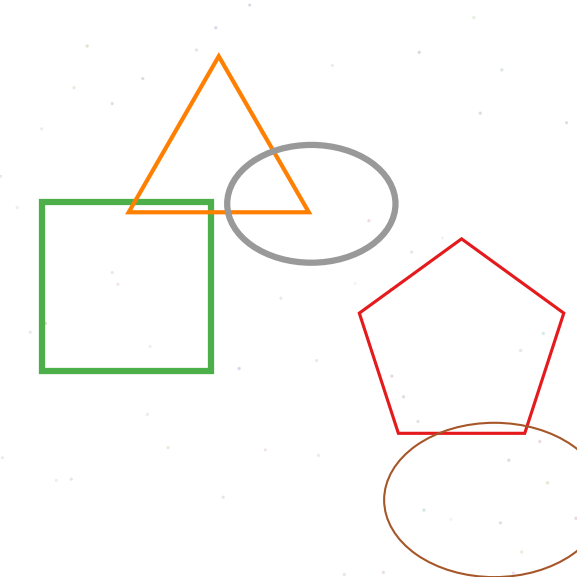[{"shape": "pentagon", "thickness": 1.5, "radius": 0.93, "center": [0.799, 0.399]}, {"shape": "square", "thickness": 3, "radius": 0.73, "center": [0.219, 0.502]}, {"shape": "triangle", "thickness": 2, "radius": 0.9, "center": [0.379, 0.722]}, {"shape": "oval", "thickness": 1, "radius": 0.95, "center": [0.856, 0.133]}, {"shape": "oval", "thickness": 3, "radius": 0.73, "center": [0.539, 0.646]}]